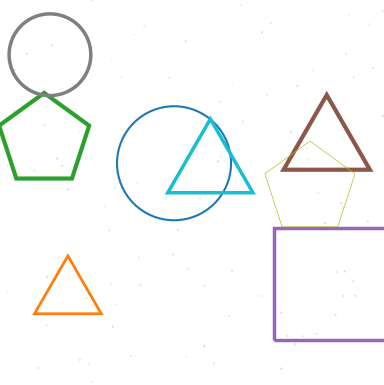[{"shape": "circle", "thickness": 1.5, "radius": 0.74, "center": [0.452, 0.576]}, {"shape": "triangle", "thickness": 2, "radius": 0.5, "center": [0.176, 0.235]}, {"shape": "pentagon", "thickness": 3, "radius": 0.61, "center": [0.115, 0.636]}, {"shape": "square", "thickness": 2.5, "radius": 0.73, "center": [0.857, 0.263]}, {"shape": "triangle", "thickness": 3, "radius": 0.65, "center": [0.849, 0.624]}, {"shape": "circle", "thickness": 2.5, "radius": 0.53, "center": [0.13, 0.858]}, {"shape": "pentagon", "thickness": 0.5, "radius": 0.62, "center": [0.805, 0.511]}, {"shape": "triangle", "thickness": 2.5, "radius": 0.64, "center": [0.546, 0.563]}]